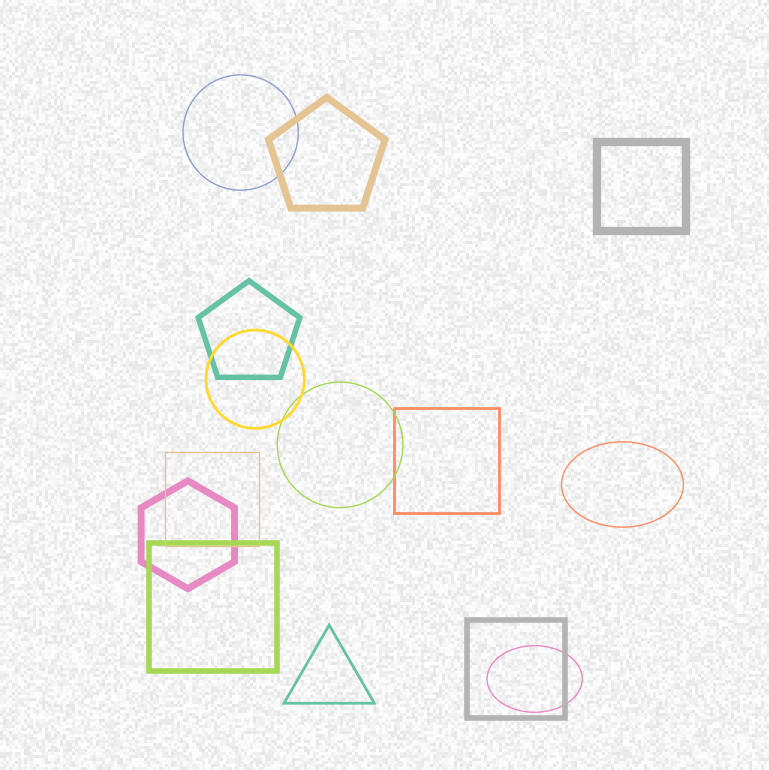[{"shape": "triangle", "thickness": 1, "radius": 0.34, "center": [0.427, 0.121]}, {"shape": "pentagon", "thickness": 2, "radius": 0.35, "center": [0.323, 0.566]}, {"shape": "square", "thickness": 1, "radius": 0.34, "center": [0.58, 0.402]}, {"shape": "oval", "thickness": 0.5, "radius": 0.4, "center": [0.808, 0.371]}, {"shape": "circle", "thickness": 0.5, "radius": 0.37, "center": [0.313, 0.828]}, {"shape": "oval", "thickness": 0.5, "radius": 0.31, "center": [0.694, 0.118]}, {"shape": "hexagon", "thickness": 2.5, "radius": 0.35, "center": [0.244, 0.306]}, {"shape": "circle", "thickness": 0.5, "radius": 0.41, "center": [0.442, 0.422]}, {"shape": "square", "thickness": 2, "radius": 0.42, "center": [0.276, 0.212]}, {"shape": "circle", "thickness": 1, "radius": 0.32, "center": [0.331, 0.508]}, {"shape": "square", "thickness": 0.5, "radius": 0.3, "center": [0.276, 0.352]}, {"shape": "pentagon", "thickness": 2.5, "radius": 0.4, "center": [0.424, 0.794]}, {"shape": "square", "thickness": 3, "radius": 0.29, "center": [0.833, 0.758]}, {"shape": "square", "thickness": 2, "radius": 0.32, "center": [0.67, 0.131]}]